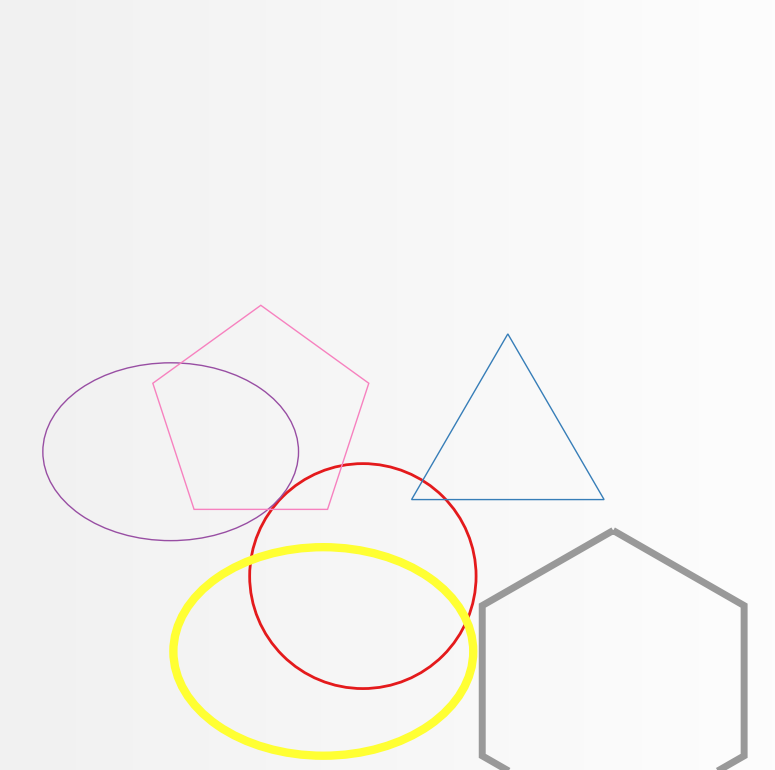[{"shape": "circle", "thickness": 1, "radius": 0.73, "center": [0.468, 0.252]}, {"shape": "triangle", "thickness": 0.5, "radius": 0.72, "center": [0.655, 0.423]}, {"shape": "oval", "thickness": 0.5, "radius": 0.82, "center": [0.22, 0.413]}, {"shape": "oval", "thickness": 3, "radius": 0.97, "center": [0.417, 0.154]}, {"shape": "pentagon", "thickness": 0.5, "radius": 0.73, "center": [0.337, 0.457]}, {"shape": "hexagon", "thickness": 2.5, "radius": 0.98, "center": [0.791, 0.116]}]